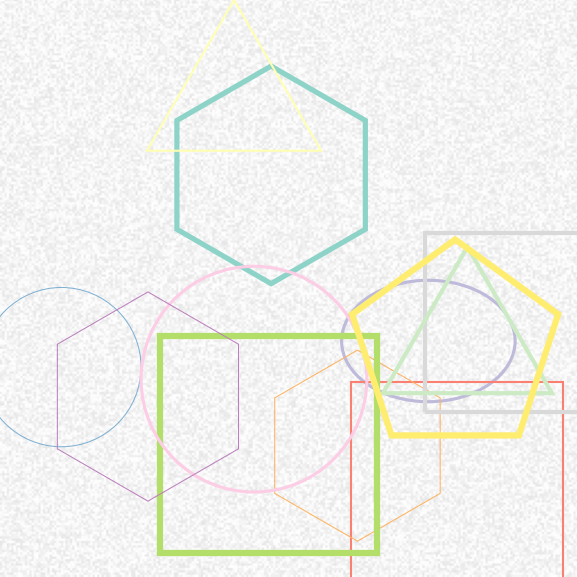[{"shape": "hexagon", "thickness": 2.5, "radius": 0.94, "center": [0.469, 0.696]}, {"shape": "triangle", "thickness": 1, "radius": 0.87, "center": [0.405, 0.825]}, {"shape": "oval", "thickness": 1.5, "radius": 0.75, "center": [0.742, 0.409]}, {"shape": "square", "thickness": 1, "radius": 0.92, "center": [0.791, 0.155]}, {"shape": "circle", "thickness": 0.5, "radius": 0.69, "center": [0.106, 0.363]}, {"shape": "hexagon", "thickness": 0.5, "radius": 0.83, "center": [0.619, 0.227]}, {"shape": "square", "thickness": 3, "radius": 0.94, "center": [0.465, 0.229]}, {"shape": "circle", "thickness": 1.5, "radius": 0.98, "center": [0.44, 0.343]}, {"shape": "square", "thickness": 2, "radius": 0.77, "center": [0.891, 0.441]}, {"shape": "hexagon", "thickness": 0.5, "radius": 0.91, "center": [0.256, 0.313]}, {"shape": "triangle", "thickness": 2, "radius": 0.84, "center": [0.809, 0.403]}, {"shape": "pentagon", "thickness": 3, "radius": 0.94, "center": [0.788, 0.397]}]